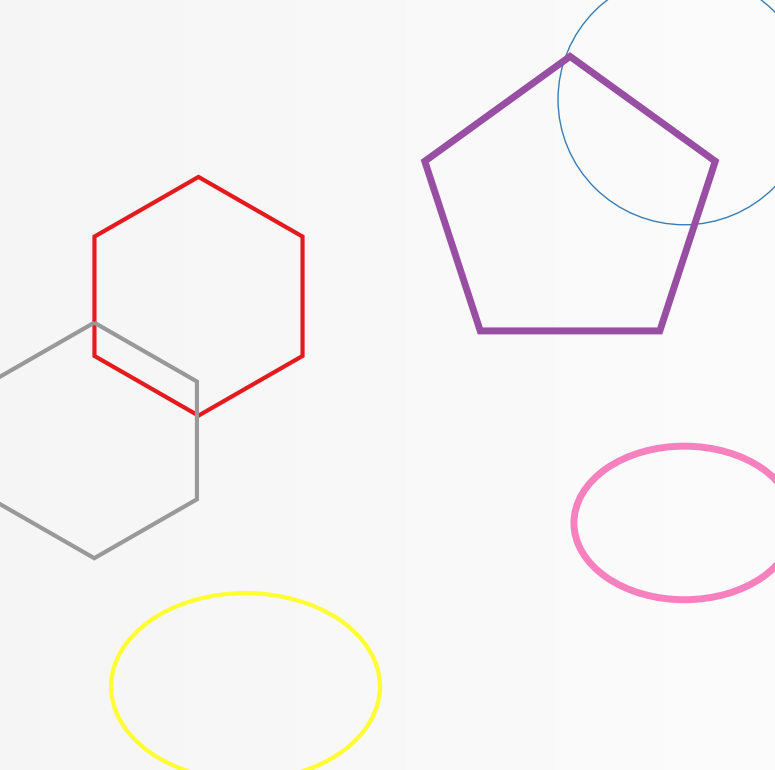[{"shape": "hexagon", "thickness": 1.5, "radius": 0.78, "center": [0.256, 0.615]}, {"shape": "circle", "thickness": 0.5, "radius": 0.81, "center": [0.883, 0.871]}, {"shape": "pentagon", "thickness": 2.5, "radius": 0.99, "center": [0.736, 0.73]}, {"shape": "oval", "thickness": 1.5, "radius": 0.87, "center": [0.317, 0.108]}, {"shape": "oval", "thickness": 2.5, "radius": 0.71, "center": [0.883, 0.321]}, {"shape": "hexagon", "thickness": 1.5, "radius": 0.76, "center": [0.122, 0.428]}]